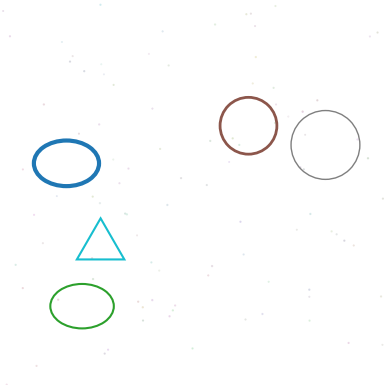[{"shape": "oval", "thickness": 3, "radius": 0.42, "center": [0.173, 0.576]}, {"shape": "oval", "thickness": 1.5, "radius": 0.41, "center": [0.213, 0.205]}, {"shape": "circle", "thickness": 2, "radius": 0.37, "center": [0.645, 0.673]}, {"shape": "circle", "thickness": 1, "radius": 0.45, "center": [0.845, 0.623]}, {"shape": "triangle", "thickness": 1.5, "radius": 0.36, "center": [0.261, 0.362]}]